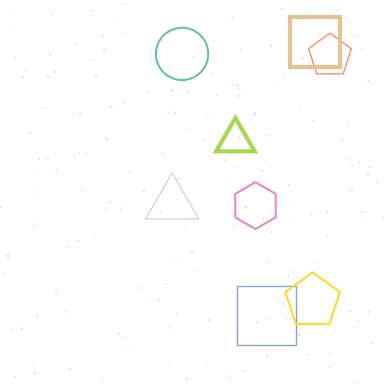[{"shape": "circle", "thickness": 1.5, "radius": 0.34, "center": [0.473, 0.86]}, {"shape": "pentagon", "thickness": 1, "radius": 0.29, "center": [0.857, 0.855]}, {"shape": "square", "thickness": 1, "radius": 0.38, "center": [0.692, 0.181]}, {"shape": "hexagon", "thickness": 1.5, "radius": 0.3, "center": [0.664, 0.466]}, {"shape": "triangle", "thickness": 3, "radius": 0.29, "center": [0.611, 0.636]}, {"shape": "pentagon", "thickness": 1.5, "radius": 0.37, "center": [0.812, 0.218]}, {"shape": "square", "thickness": 3, "radius": 0.33, "center": [0.818, 0.891]}, {"shape": "triangle", "thickness": 0.5, "radius": 0.4, "center": [0.447, 0.471]}]